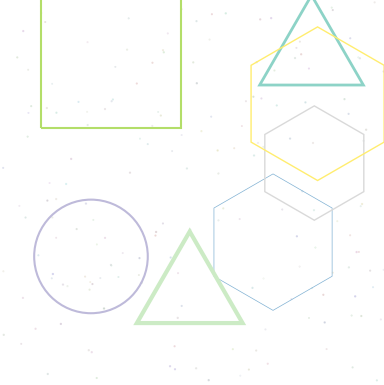[{"shape": "triangle", "thickness": 2, "radius": 0.78, "center": [0.809, 0.857]}, {"shape": "circle", "thickness": 1.5, "radius": 0.74, "center": [0.236, 0.334]}, {"shape": "hexagon", "thickness": 0.5, "radius": 0.89, "center": [0.709, 0.371]}, {"shape": "square", "thickness": 1.5, "radius": 0.91, "center": [0.288, 0.85]}, {"shape": "hexagon", "thickness": 1, "radius": 0.74, "center": [0.816, 0.576]}, {"shape": "triangle", "thickness": 3, "radius": 0.79, "center": [0.493, 0.24]}, {"shape": "hexagon", "thickness": 1, "radius": 1.0, "center": [0.825, 0.731]}]